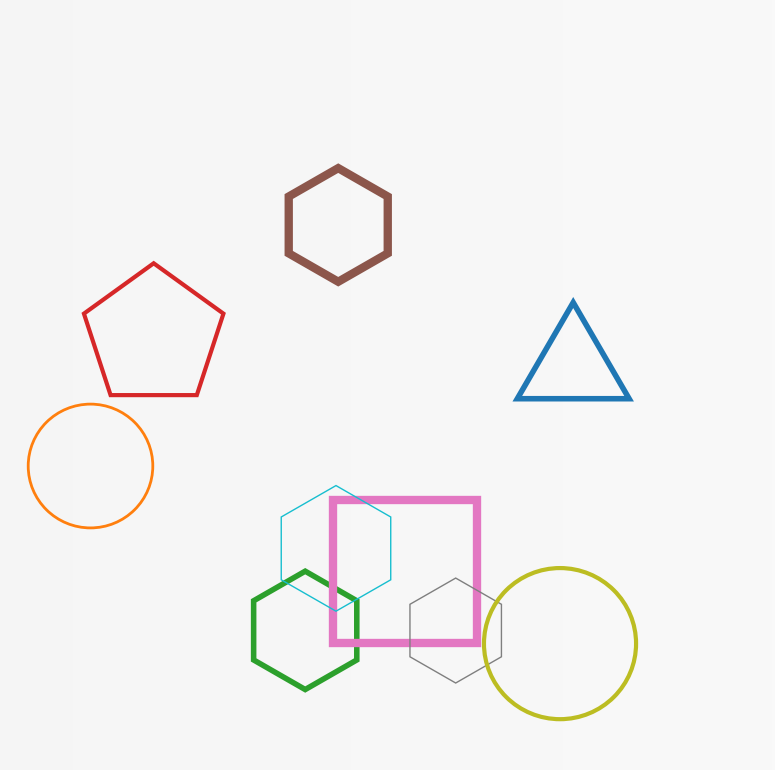[{"shape": "triangle", "thickness": 2, "radius": 0.42, "center": [0.74, 0.524]}, {"shape": "circle", "thickness": 1, "radius": 0.4, "center": [0.117, 0.395]}, {"shape": "hexagon", "thickness": 2, "radius": 0.38, "center": [0.394, 0.181]}, {"shape": "pentagon", "thickness": 1.5, "radius": 0.47, "center": [0.198, 0.563]}, {"shape": "hexagon", "thickness": 3, "radius": 0.37, "center": [0.436, 0.708]}, {"shape": "square", "thickness": 3, "radius": 0.46, "center": [0.523, 0.258]}, {"shape": "hexagon", "thickness": 0.5, "radius": 0.34, "center": [0.588, 0.181]}, {"shape": "circle", "thickness": 1.5, "radius": 0.49, "center": [0.723, 0.164]}, {"shape": "hexagon", "thickness": 0.5, "radius": 0.41, "center": [0.434, 0.288]}]